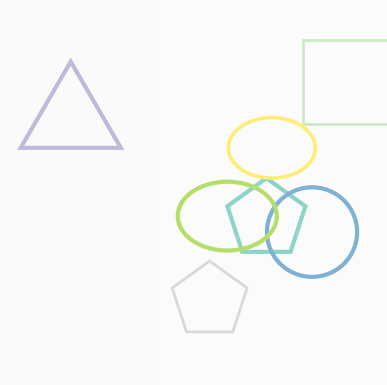[{"shape": "pentagon", "thickness": 3, "radius": 0.53, "center": [0.687, 0.432]}, {"shape": "triangle", "thickness": 3, "radius": 0.75, "center": [0.183, 0.691]}, {"shape": "circle", "thickness": 3, "radius": 0.58, "center": [0.805, 0.397]}, {"shape": "oval", "thickness": 3, "radius": 0.64, "center": [0.587, 0.439]}, {"shape": "pentagon", "thickness": 2, "radius": 0.51, "center": [0.541, 0.22]}, {"shape": "square", "thickness": 2, "radius": 0.55, "center": [0.891, 0.787]}, {"shape": "oval", "thickness": 2.5, "radius": 0.56, "center": [0.702, 0.616]}]